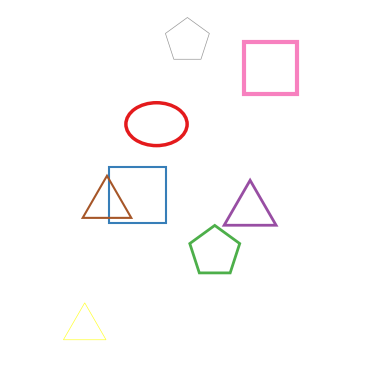[{"shape": "oval", "thickness": 2.5, "radius": 0.4, "center": [0.407, 0.677]}, {"shape": "square", "thickness": 1.5, "radius": 0.37, "center": [0.357, 0.493]}, {"shape": "pentagon", "thickness": 2, "radius": 0.34, "center": [0.558, 0.346]}, {"shape": "triangle", "thickness": 2, "radius": 0.39, "center": [0.65, 0.454]}, {"shape": "triangle", "thickness": 0.5, "radius": 0.32, "center": [0.22, 0.149]}, {"shape": "triangle", "thickness": 1.5, "radius": 0.36, "center": [0.278, 0.471]}, {"shape": "square", "thickness": 3, "radius": 0.34, "center": [0.702, 0.823]}, {"shape": "pentagon", "thickness": 0.5, "radius": 0.3, "center": [0.487, 0.895]}]